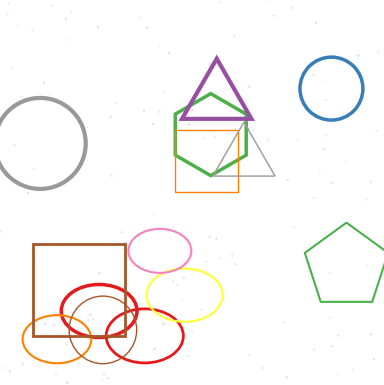[{"shape": "oval", "thickness": 2, "radius": 0.5, "center": [0.376, 0.128]}, {"shape": "oval", "thickness": 2.5, "radius": 0.49, "center": [0.257, 0.192]}, {"shape": "circle", "thickness": 2.5, "radius": 0.41, "center": [0.861, 0.77]}, {"shape": "pentagon", "thickness": 1.5, "radius": 0.57, "center": [0.9, 0.308]}, {"shape": "hexagon", "thickness": 2.5, "radius": 0.53, "center": [0.547, 0.65]}, {"shape": "triangle", "thickness": 3, "radius": 0.52, "center": [0.563, 0.743]}, {"shape": "oval", "thickness": 1.5, "radius": 0.45, "center": [0.148, 0.119]}, {"shape": "square", "thickness": 1, "radius": 0.41, "center": [0.536, 0.582]}, {"shape": "oval", "thickness": 1.5, "radius": 0.49, "center": [0.479, 0.233]}, {"shape": "circle", "thickness": 1, "radius": 0.44, "center": [0.267, 0.143]}, {"shape": "square", "thickness": 2, "radius": 0.59, "center": [0.205, 0.247]}, {"shape": "oval", "thickness": 1.5, "radius": 0.41, "center": [0.415, 0.348]}, {"shape": "circle", "thickness": 3, "radius": 0.59, "center": [0.104, 0.627]}, {"shape": "triangle", "thickness": 1, "radius": 0.47, "center": [0.634, 0.589]}]